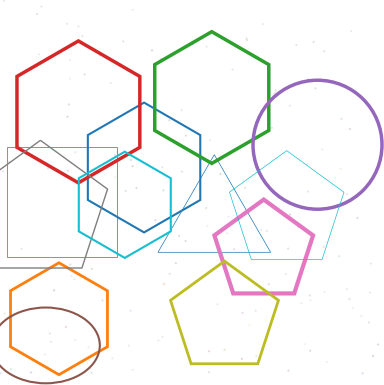[{"shape": "hexagon", "thickness": 1.5, "radius": 0.84, "center": [0.374, 0.565]}, {"shape": "triangle", "thickness": 0.5, "radius": 0.85, "center": [0.557, 0.429]}, {"shape": "hexagon", "thickness": 2, "radius": 0.73, "center": [0.153, 0.172]}, {"shape": "hexagon", "thickness": 2.5, "radius": 0.86, "center": [0.55, 0.747]}, {"shape": "hexagon", "thickness": 2.5, "radius": 0.92, "center": [0.204, 0.709]}, {"shape": "circle", "thickness": 2.5, "radius": 0.84, "center": [0.825, 0.624]}, {"shape": "square", "thickness": 0.5, "radius": 0.72, "center": [0.161, 0.476]}, {"shape": "oval", "thickness": 1.5, "radius": 0.7, "center": [0.119, 0.103]}, {"shape": "pentagon", "thickness": 3, "radius": 0.67, "center": [0.685, 0.347]}, {"shape": "pentagon", "thickness": 1, "radius": 0.92, "center": [0.105, 0.452]}, {"shape": "pentagon", "thickness": 2, "radius": 0.74, "center": [0.583, 0.174]}, {"shape": "hexagon", "thickness": 1.5, "radius": 0.69, "center": [0.324, 0.468]}, {"shape": "pentagon", "thickness": 0.5, "radius": 0.78, "center": [0.745, 0.452]}]